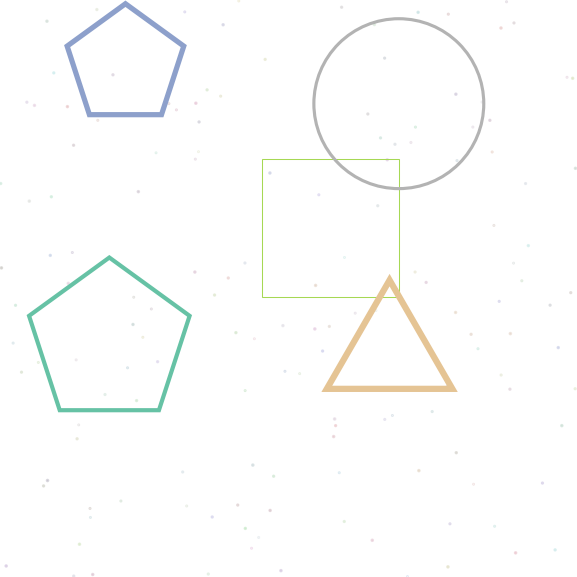[{"shape": "pentagon", "thickness": 2, "radius": 0.73, "center": [0.189, 0.407]}, {"shape": "pentagon", "thickness": 2.5, "radius": 0.53, "center": [0.217, 0.886]}, {"shape": "square", "thickness": 0.5, "radius": 0.6, "center": [0.572, 0.604]}, {"shape": "triangle", "thickness": 3, "radius": 0.63, "center": [0.675, 0.389]}, {"shape": "circle", "thickness": 1.5, "radius": 0.74, "center": [0.691, 0.82]}]